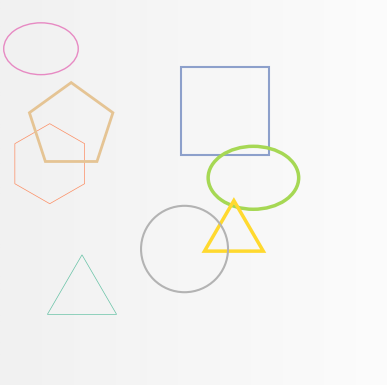[{"shape": "triangle", "thickness": 0.5, "radius": 0.52, "center": [0.212, 0.235]}, {"shape": "hexagon", "thickness": 0.5, "radius": 0.52, "center": [0.128, 0.575]}, {"shape": "square", "thickness": 1.5, "radius": 0.57, "center": [0.581, 0.713]}, {"shape": "oval", "thickness": 1, "radius": 0.48, "center": [0.106, 0.873]}, {"shape": "oval", "thickness": 2.5, "radius": 0.58, "center": [0.654, 0.538]}, {"shape": "triangle", "thickness": 2.5, "radius": 0.44, "center": [0.604, 0.391]}, {"shape": "pentagon", "thickness": 2, "radius": 0.57, "center": [0.184, 0.672]}, {"shape": "circle", "thickness": 1.5, "radius": 0.56, "center": [0.476, 0.353]}]